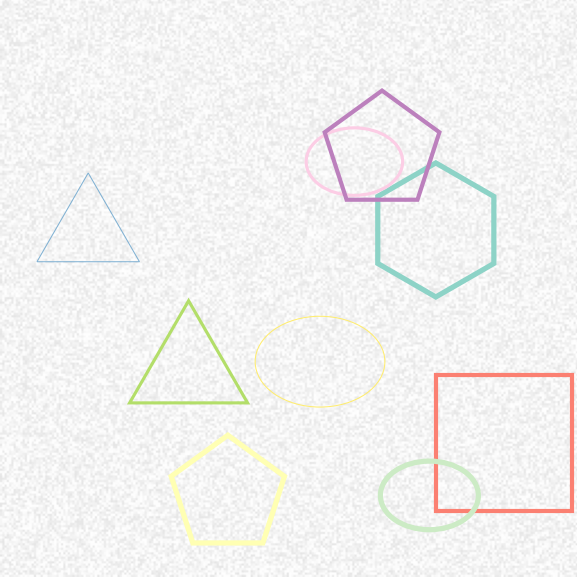[{"shape": "hexagon", "thickness": 2.5, "radius": 0.58, "center": [0.755, 0.601]}, {"shape": "pentagon", "thickness": 2.5, "radius": 0.52, "center": [0.395, 0.142]}, {"shape": "square", "thickness": 2, "radius": 0.59, "center": [0.873, 0.232]}, {"shape": "triangle", "thickness": 0.5, "radius": 0.51, "center": [0.153, 0.597]}, {"shape": "triangle", "thickness": 1.5, "radius": 0.59, "center": [0.327, 0.36]}, {"shape": "oval", "thickness": 1.5, "radius": 0.42, "center": [0.614, 0.719]}, {"shape": "pentagon", "thickness": 2, "radius": 0.52, "center": [0.662, 0.738]}, {"shape": "oval", "thickness": 2.5, "radius": 0.42, "center": [0.744, 0.141]}, {"shape": "oval", "thickness": 0.5, "radius": 0.56, "center": [0.554, 0.373]}]